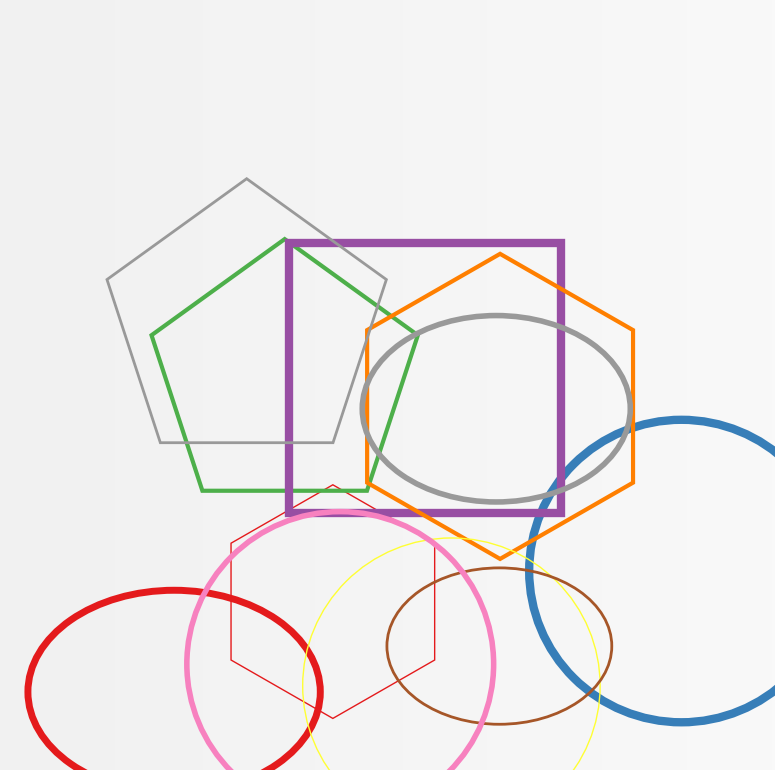[{"shape": "hexagon", "thickness": 0.5, "radius": 0.76, "center": [0.429, 0.219]}, {"shape": "oval", "thickness": 2.5, "radius": 0.94, "center": [0.225, 0.101]}, {"shape": "circle", "thickness": 3, "radius": 0.98, "center": [0.879, 0.258]}, {"shape": "pentagon", "thickness": 1.5, "radius": 0.9, "center": [0.367, 0.509]}, {"shape": "square", "thickness": 3, "radius": 0.88, "center": [0.548, 0.509]}, {"shape": "hexagon", "thickness": 1.5, "radius": 0.99, "center": [0.645, 0.472]}, {"shape": "circle", "thickness": 0.5, "radius": 0.96, "center": [0.582, 0.109]}, {"shape": "oval", "thickness": 1, "radius": 0.73, "center": [0.644, 0.161]}, {"shape": "circle", "thickness": 2, "radius": 0.99, "center": [0.439, 0.138]}, {"shape": "pentagon", "thickness": 1, "radius": 0.95, "center": [0.318, 0.578]}, {"shape": "oval", "thickness": 2, "radius": 0.86, "center": [0.64, 0.469]}]